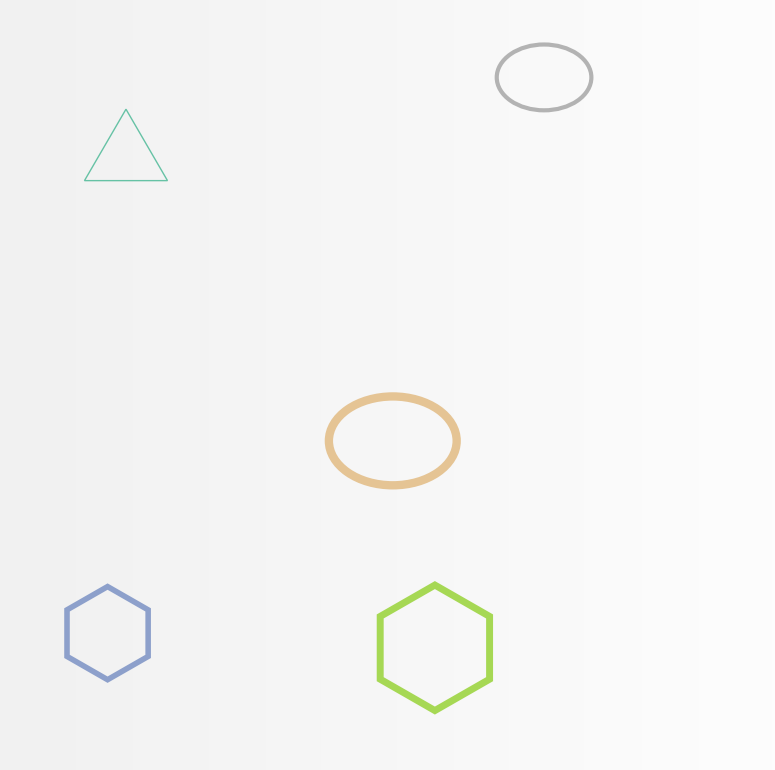[{"shape": "triangle", "thickness": 0.5, "radius": 0.31, "center": [0.163, 0.796]}, {"shape": "hexagon", "thickness": 2, "radius": 0.3, "center": [0.139, 0.178]}, {"shape": "hexagon", "thickness": 2.5, "radius": 0.41, "center": [0.561, 0.159]}, {"shape": "oval", "thickness": 3, "radius": 0.41, "center": [0.507, 0.427]}, {"shape": "oval", "thickness": 1.5, "radius": 0.31, "center": [0.702, 0.899]}]